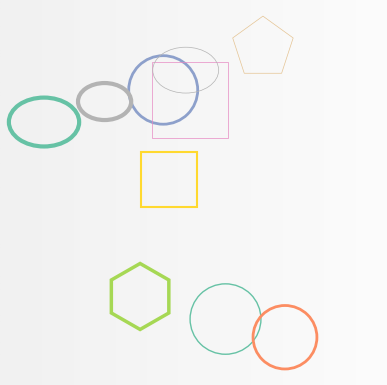[{"shape": "oval", "thickness": 3, "radius": 0.45, "center": [0.114, 0.683]}, {"shape": "circle", "thickness": 1, "radius": 0.46, "center": [0.582, 0.171]}, {"shape": "circle", "thickness": 2, "radius": 0.41, "center": [0.735, 0.124]}, {"shape": "circle", "thickness": 2, "radius": 0.44, "center": [0.421, 0.766]}, {"shape": "square", "thickness": 0.5, "radius": 0.49, "center": [0.49, 0.741]}, {"shape": "hexagon", "thickness": 2.5, "radius": 0.43, "center": [0.362, 0.23]}, {"shape": "square", "thickness": 1.5, "radius": 0.36, "center": [0.437, 0.533]}, {"shape": "pentagon", "thickness": 0.5, "radius": 0.41, "center": [0.679, 0.876]}, {"shape": "oval", "thickness": 3, "radius": 0.34, "center": [0.27, 0.736]}, {"shape": "oval", "thickness": 0.5, "radius": 0.43, "center": [0.479, 0.818]}]